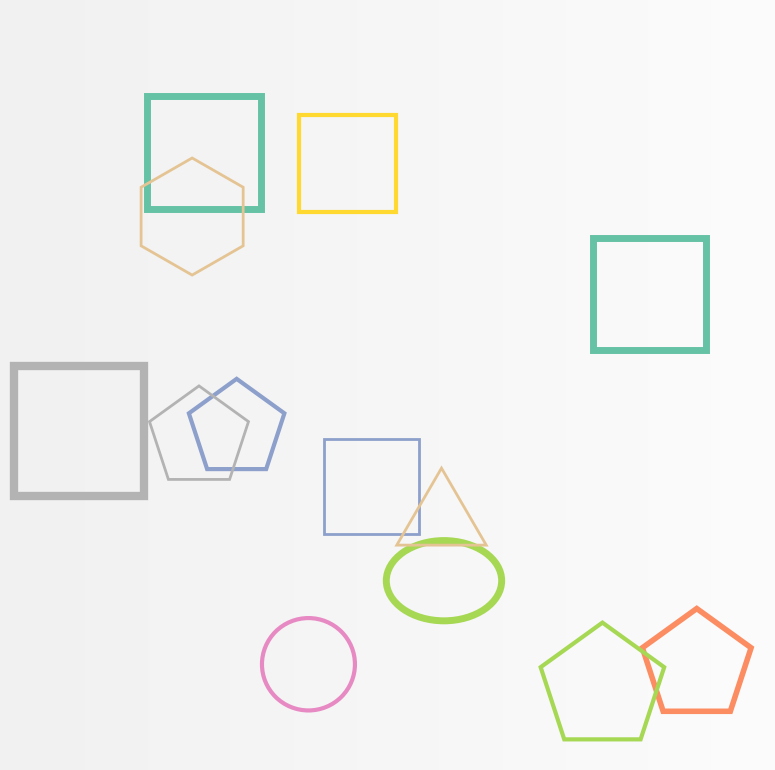[{"shape": "square", "thickness": 2.5, "radius": 0.37, "center": [0.263, 0.802]}, {"shape": "square", "thickness": 2.5, "radius": 0.36, "center": [0.838, 0.619]}, {"shape": "pentagon", "thickness": 2, "radius": 0.37, "center": [0.899, 0.136]}, {"shape": "pentagon", "thickness": 1.5, "radius": 0.32, "center": [0.305, 0.443]}, {"shape": "square", "thickness": 1, "radius": 0.31, "center": [0.479, 0.369]}, {"shape": "circle", "thickness": 1.5, "radius": 0.3, "center": [0.398, 0.137]}, {"shape": "pentagon", "thickness": 1.5, "radius": 0.42, "center": [0.777, 0.108]}, {"shape": "oval", "thickness": 2.5, "radius": 0.37, "center": [0.573, 0.246]}, {"shape": "square", "thickness": 1.5, "radius": 0.31, "center": [0.448, 0.788]}, {"shape": "hexagon", "thickness": 1, "radius": 0.38, "center": [0.248, 0.719]}, {"shape": "triangle", "thickness": 1, "radius": 0.33, "center": [0.57, 0.325]}, {"shape": "square", "thickness": 3, "radius": 0.42, "center": [0.102, 0.441]}, {"shape": "pentagon", "thickness": 1, "radius": 0.34, "center": [0.257, 0.432]}]